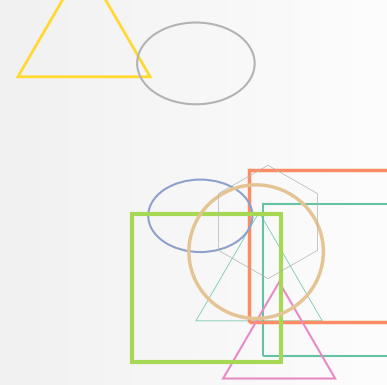[{"shape": "square", "thickness": 1.5, "radius": 0.99, "center": [0.876, 0.274]}, {"shape": "triangle", "thickness": 0.5, "radius": 0.94, "center": [0.669, 0.261]}, {"shape": "square", "thickness": 2.5, "radius": 0.99, "center": [0.84, 0.36]}, {"shape": "oval", "thickness": 1.5, "radius": 0.67, "center": [0.517, 0.439]}, {"shape": "triangle", "thickness": 1.5, "radius": 0.83, "center": [0.72, 0.1]}, {"shape": "square", "thickness": 3, "radius": 0.96, "center": [0.532, 0.253]}, {"shape": "triangle", "thickness": 2, "radius": 0.99, "center": [0.217, 0.899]}, {"shape": "circle", "thickness": 2.5, "radius": 0.87, "center": [0.661, 0.346]}, {"shape": "hexagon", "thickness": 0.5, "radius": 0.74, "center": [0.692, 0.423]}, {"shape": "oval", "thickness": 1.5, "radius": 0.76, "center": [0.506, 0.835]}]